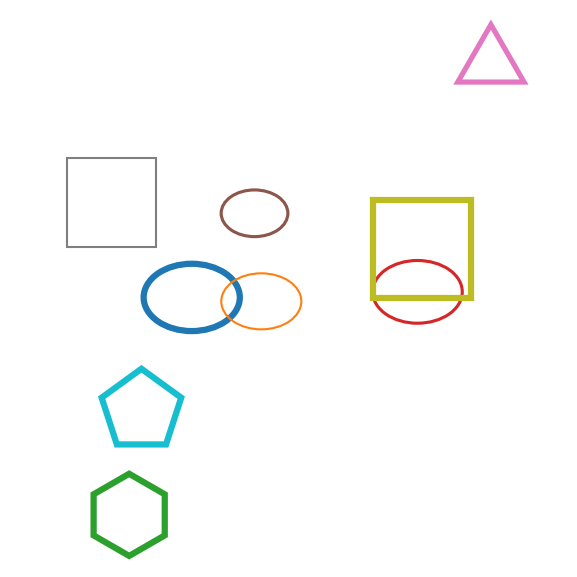[{"shape": "oval", "thickness": 3, "radius": 0.42, "center": [0.332, 0.484]}, {"shape": "oval", "thickness": 1, "radius": 0.35, "center": [0.452, 0.477]}, {"shape": "hexagon", "thickness": 3, "radius": 0.36, "center": [0.224, 0.108]}, {"shape": "oval", "thickness": 1.5, "radius": 0.39, "center": [0.723, 0.494]}, {"shape": "oval", "thickness": 1.5, "radius": 0.29, "center": [0.441, 0.63]}, {"shape": "triangle", "thickness": 2.5, "radius": 0.33, "center": [0.85, 0.89]}, {"shape": "square", "thickness": 1, "radius": 0.39, "center": [0.194, 0.649]}, {"shape": "square", "thickness": 3, "radius": 0.42, "center": [0.73, 0.568]}, {"shape": "pentagon", "thickness": 3, "radius": 0.36, "center": [0.245, 0.288]}]